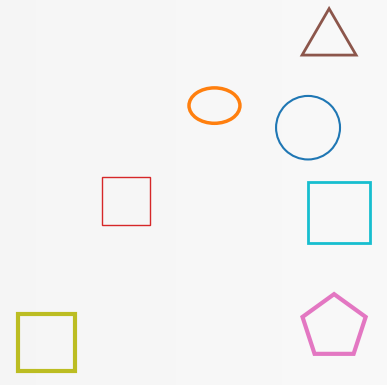[{"shape": "circle", "thickness": 1.5, "radius": 0.41, "center": [0.795, 0.668]}, {"shape": "oval", "thickness": 2.5, "radius": 0.33, "center": [0.553, 0.726]}, {"shape": "square", "thickness": 1, "radius": 0.31, "center": [0.324, 0.478]}, {"shape": "triangle", "thickness": 2, "radius": 0.4, "center": [0.849, 0.897]}, {"shape": "pentagon", "thickness": 3, "radius": 0.43, "center": [0.862, 0.15]}, {"shape": "square", "thickness": 3, "radius": 0.37, "center": [0.12, 0.111]}, {"shape": "square", "thickness": 2, "radius": 0.4, "center": [0.874, 0.449]}]